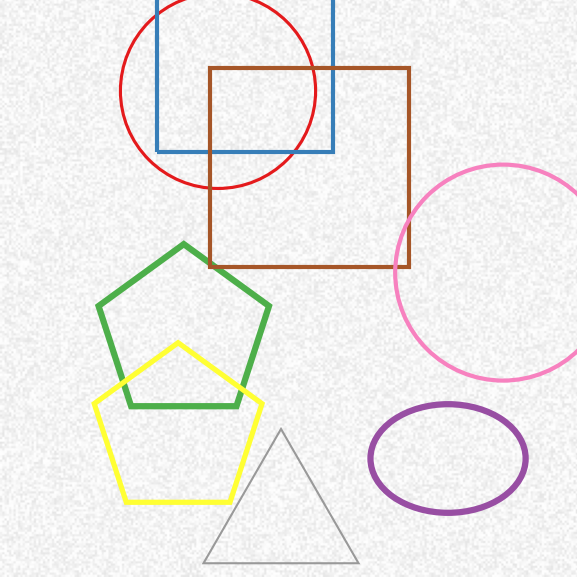[{"shape": "circle", "thickness": 1.5, "radius": 0.84, "center": [0.378, 0.842]}, {"shape": "square", "thickness": 2, "radius": 0.76, "center": [0.424, 0.888]}, {"shape": "pentagon", "thickness": 3, "radius": 0.78, "center": [0.318, 0.421]}, {"shape": "oval", "thickness": 3, "radius": 0.67, "center": [0.776, 0.205]}, {"shape": "pentagon", "thickness": 2.5, "radius": 0.76, "center": [0.308, 0.253]}, {"shape": "square", "thickness": 2, "radius": 0.86, "center": [0.535, 0.71]}, {"shape": "circle", "thickness": 2, "radius": 0.93, "center": [0.871, 0.527]}, {"shape": "triangle", "thickness": 1, "radius": 0.78, "center": [0.487, 0.101]}]